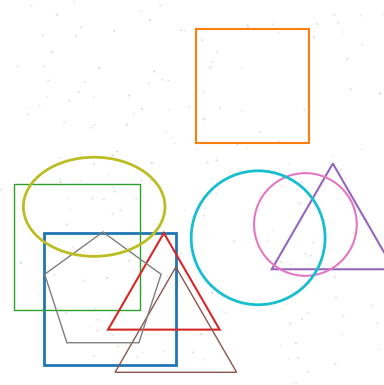[{"shape": "square", "thickness": 2, "radius": 0.85, "center": [0.285, 0.223]}, {"shape": "square", "thickness": 1.5, "radius": 0.74, "center": [0.656, 0.777]}, {"shape": "square", "thickness": 1, "radius": 0.82, "center": [0.201, 0.358]}, {"shape": "triangle", "thickness": 1.5, "radius": 0.84, "center": [0.426, 0.227]}, {"shape": "triangle", "thickness": 1.5, "radius": 0.92, "center": [0.864, 0.392]}, {"shape": "triangle", "thickness": 1, "radius": 0.91, "center": [0.457, 0.124]}, {"shape": "circle", "thickness": 1.5, "radius": 0.67, "center": [0.793, 0.417]}, {"shape": "pentagon", "thickness": 1, "radius": 0.79, "center": [0.267, 0.238]}, {"shape": "oval", "thickness": 2, "radius": 0.92, "center": [0.245, 0.463]}, {"shape": "circle", "thickness": 2, "radius": 0.87, "center": [0.67, 0.382]}]